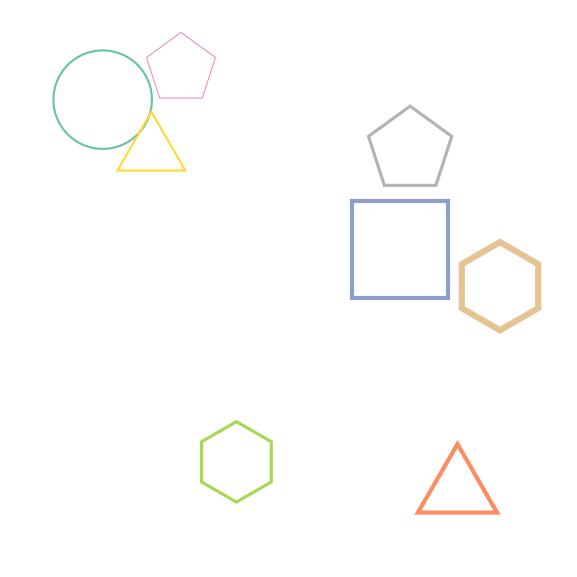[{"shape": "circle", "thickness": 1, "radius": 0.43, "center": [0.178, 0.827]}, {"shape": "triangle", "thickness": 2, "radius": 0.4, "center": [0.792, 0.151]}, {"shape": "square", "thickness": 2, "radius": 0.42, "center": [0.693, 0.567]}, {"shape": "pentagon", "thickness": 0.5, "radius": 0.31, "center": [0.313, 0.88]}, {"shape": "hexagon", "thickness": 1.5, "radius": 0.35, "center": [0.409, 0.199]}, {"shape": "triangle", "thickness": 1, "radius": 0.34, "center": [0.262, 0.738]}, {"shape": "hexagon", "thickness": 3, "radius": 0.38, "center": [0.866, 0.504]}, {"shape": "pentagon", "thickness": 1.5, "radius": 0.38, "center": [0.71, 0.74]}]